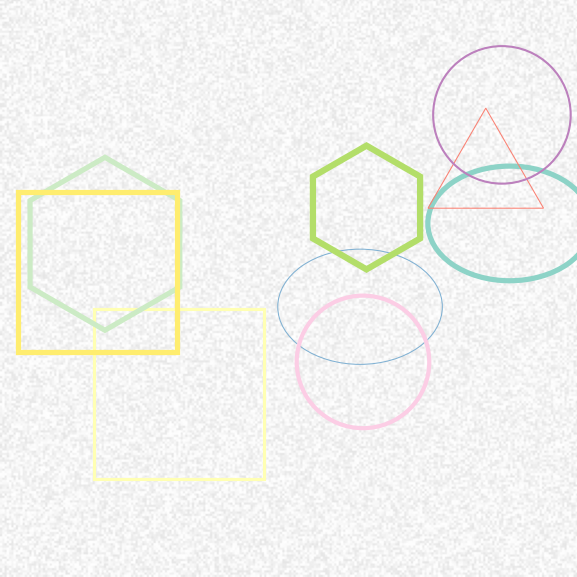[{"shape": "oval", "thickness": 2.5, "radius": 0.71, "center": [0.883, 0.612]}, {"shape": "square", "thickness": 1.5, "radius": 0.74, "center": [0.31, 0.317]}, {"shape": "triangle", "thickness": 0.5, "radius": 0.58, "center": [0.841, 0.696]}, {"shape": "oval", "thickness": 0.5, "radius": 0.71, "center": [0.623, 0.468]}, {"shape": "hexagon", "thickness": 3, "radius": 0.54, "center": [0.635, 0.64]}, {"shape": "circle", "thickness": 2, "radius": 0.57, "center": [0.629, 0.372]}, {"shape": "circle", "thickness": 1, "radius": 0.6, "center": [0.869, 0.8]}, {"shape": "hexagon", "thickness": 2.5, "radius": 0.75, "center": [0.182, 0.577]}, {"shape": "square", "thickness": 2.5, "radius": 0.69, "center": [0.169, 0.528]}]